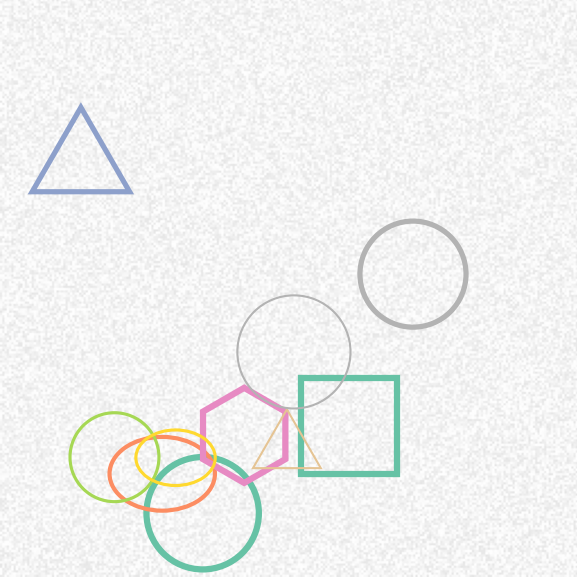[{"shape": "circle", "thickness": 3, "radius": 0.49, "center": [0.351, 0.11]}, {"shape": "square", "thickness": 3, "radius": 0.41, "center": [0.605, 0.262]}, {"shape": "oval", "thickness": 2, "radius": 0.46, "center": [0.281, 0.179]}, {"shape": "triangle", "thickness": 2.5, "radius": 0.49, "center": [0.14, 0.716]}, {"shape": "hexagon", "thickness": 3, "radius": 0.41, "center": [0.423, 0.245]}, {"shape": "circle", "thickness": 1.5, "radius": 0.38, "center": [0.198, 0.207]}, {"shape": "oval", "thickness": 1.5, "radius": 0.34, "center": [0.304, 0.207]}, {"shape": "triangle", "thickness": 1, "radius": 0.34, "center": [0.497, 0.222]}, {"shape": "circle", "thickness": 2.5, "radius": 0.46, "center": [0.715, 0.524]}, {"shape": "circle", "thickness": 1, "radius": 0.49, "center": [0.509, 0.39]}]